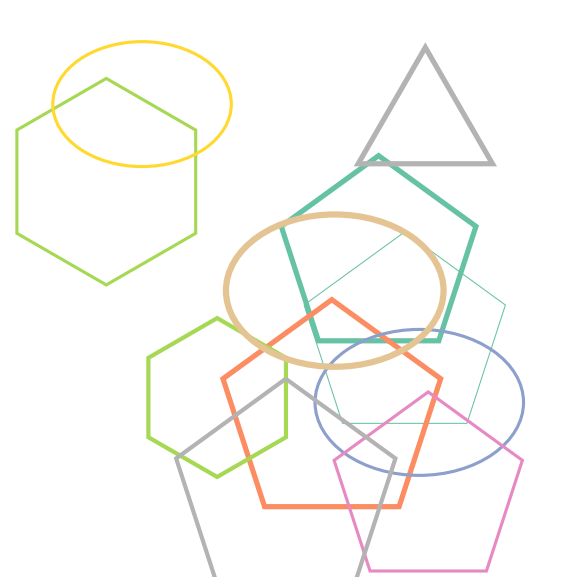[{"shape": "pentagon", "thickness": 2.5, "radius": 0.89, "center": [0.656, 0.552]}, {"shape": "pentagon", "thickness": 0.5, "radius": 0.92, "center": [0.701, 0.414]}, {"shape": "pentagon", "thickness": 2.5, "radius": 0.99, "center": [0.575, 0.282]}, {"shape": "oval", "thickness": 1.5, "radius": 0.9, "center": [0.726, 0.302]}, {"shape": "pentagon", "thickness": 1.5, "radius": 0.86, "center": [0.742, 0.149]}, {"shape": "hexagon", "thickness": 1.5, "radius": 0.89, "center": [0.184, 0.685]}, {"shape": "hexagon", "thickness": 2, "radius": 0.69, "center": [0.376, 0.311]}, {"shape": "oval", "thickness": 1.5, "radius": 0.77, "center": [0.246, 0.819]}, {"shape": "oval", "thickness": 3, "radius": 0.94, "center": [0.58, 0.496]}, {"shape": "pentagon", "thickness": 2, "radius": 1.0, "center": [0.495, 0.144]}, {"shape": "triangle", "thickness": 2.5, "radius": 0.67, "center": [0.736, 0.783]}]